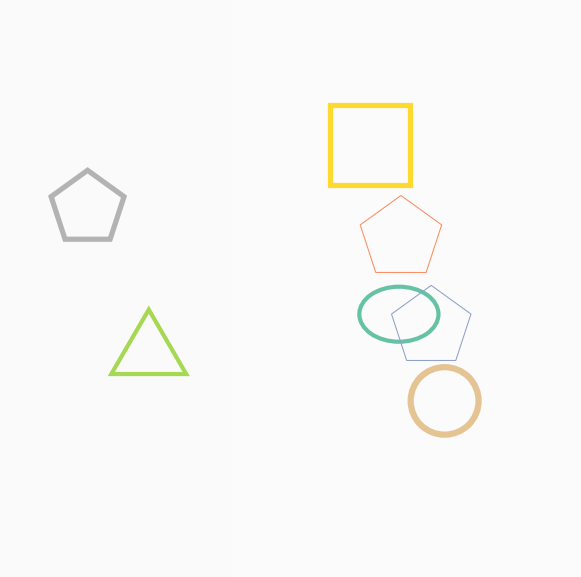[{"shape": "oval", "thickness": 2, "radius": 0.34, "center": [0.686, 0.455]}, {"shape": "pentagon", "thickness": 0.5, "radius": 0.37, "center": [0.69, 0.587]}, {"shape": "pentagon", "thickness": 0.5, "radius": 0.36, "center": [0.742, 0.433]}, {"shape": "triangle", "thickness": 2, "radius": 0.37, "center": [0.256, 0.389]}, {"shape": "square", "thickness": 2.5, "radius": 0.35, "center": [0.637, 0.747]}, {"shape": "circle", "thickness": 3, "radius": 0.29, "center": [0.765, 0.305]}, {"shape": "pentagon", "thickness": 2.5, "radius": 0.33, "center": [0.151, 0.638]}]